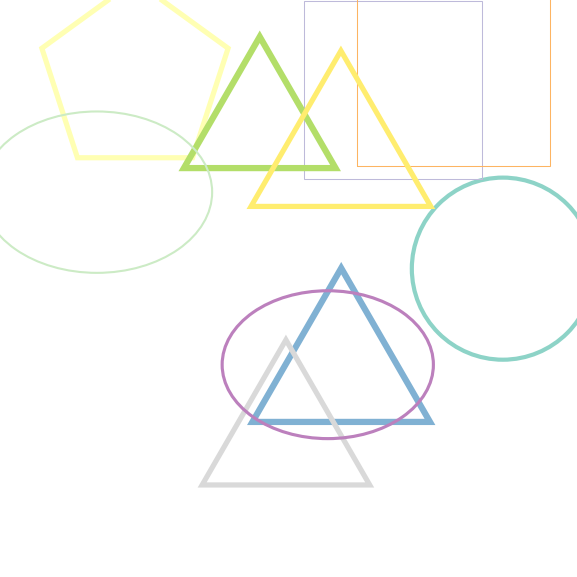[{"shape": "circle", "thickness": 2, "radius": 0.79, "center": [0.871, 0.534]}, {"shape": "pentagon", "thickness": 2.5, "radius": 0.85, "center": [0.234, 0.863]}, {"shape": "square", "thickness": 0.5, "radius": 0.77, "center": [0.681, 0.843]}, {"shape": "triangle", "thickness": 3, "radius": 0.89, "center": [0.591, 0.357]}, {"shape": "square", "thickness": 0.5, "radius": 0.84, "center": [0.785, 0.879]}, {"shape": "triangle", "thickness": 3, "radius": 0.76, "center": [0.45, 0.784]}, {"shape": "triangle", "thickness": 2.5, "radius": 0.84, "center": [0.495, 0.243]}, {"shape": "oval", "thickness": 1.5, "radius": 0.91, "center": [0.568, 0.368]}, {"shape": "oval", "thickness": 1, "radius": 1.0, "center": [0.168, 0.666]}, {"shape": "triangle", "thickness": 2.5, "radius": 0.9, "center": [0.59, 0.732]}]